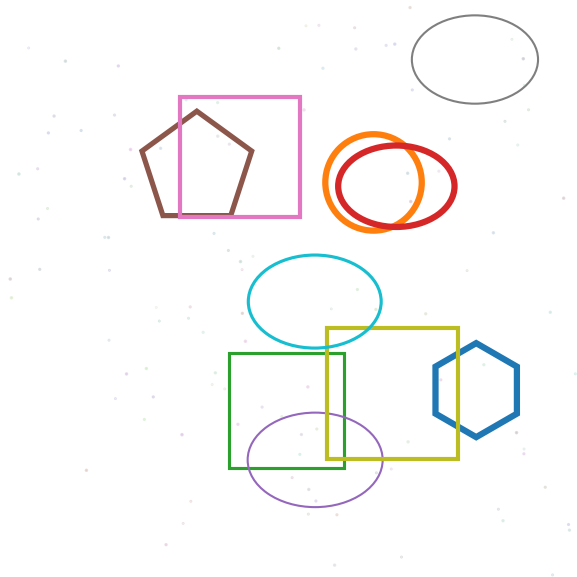[{"shape": "hexagon", "thickness": 3, "radius": 0.41, "center": [0.825, 0.324]}, {"shape": "circle", "thickness": 3, "radius": 0.42, "center": [0.647, 0.683]}, {"shape": "square", "thickness": 1.5, "radius": 0.5, "center": [0.496, 0.289]}, {"shape": "oval", "thickness": 3, "radius": 0.5, "center": [0.686, 0.677]}, {"shape": "oval", "thickness": 1, "radius": 0.58, "center": [0.546, 0.203]}, {"shape": "pentagon", "thickness": 2.5, "radius": 0.5, "center": [0.341, 0.707]}, {"shape": "square", "thickness": 2, "radius": 0.52, "center": [0.416, 0.727]}, {"shape": "oval", "thickness": 1, "radius": 0.55, "center": [0.822, 0.896]}, {"shape": "square", "thickness": 2, "radius": 0.57, "center": [0.68, 0.318]}, {"shape": "oval", "thickness": 1.5, "radius": 0.58, "center": [0.545, 0.477]}]